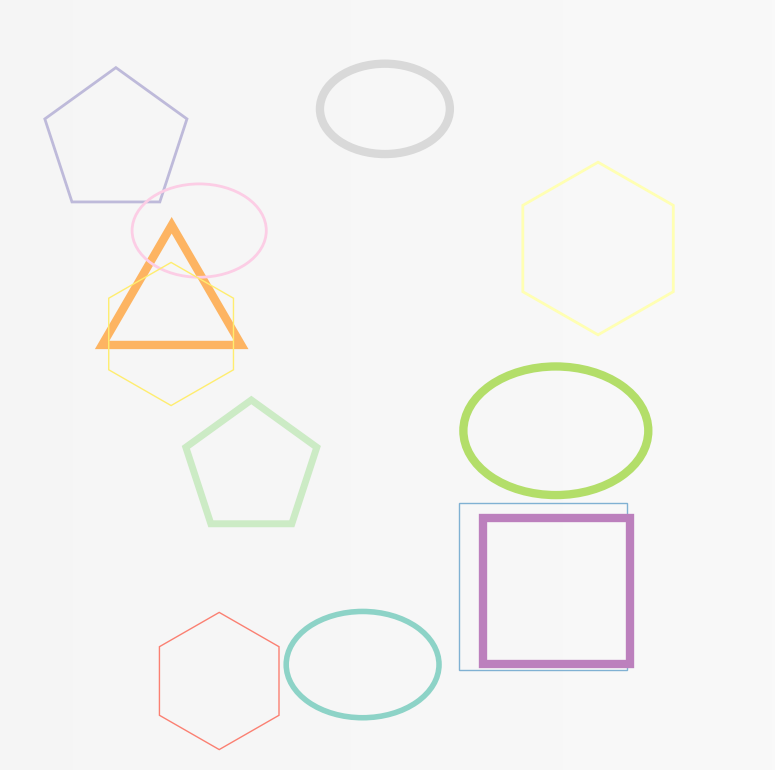[{"shape": "oval", "thickness": 2, "radius": 0.49, "center": [0.468, 0.137]}, {"shape": "hexagon", "thickness": 1, "radius": 0.56, "center": [0.772, 0.677]}, {"shape": "pentagon", "thickness": 1, "radius": 0.48, "center": [0.15, 0.816]}, {"shape": "hexagon", "thickness": 0.5, "radius": 0.45, "center": [0.283, 0.116]}, {"shape": "square", "thickness": 0.5, "radius": 0.54, "center": [0.701, 0.238]}, {"shape": "triangle", "thickness": 3, "radius": 0.52, "center": [0.222, 0.604]}, {"shape": "oval", "thickness": 3, "radius": 0.6, "center": [0.717, 0.441]}, {"shape": "oval", "thickness": 1, "radius": 0.43, "center": [0.257, 0.701]}, {"shape": "oval", "thickness": 3, "radius": 0.42, "center": [0.497, 0.859]}, {"shape": "square", "thickness": 3, "radius": 0.48, "center": [0.718, 0.232]}, {"shape": "pentagon", "thickness": 2.5, "radius": 0.44, "center": [0.324, 0.392]}, {"shape": "hexagon", "thickness": 0.5, "radius": 0.46, "center": [0.221, 0.566]}]